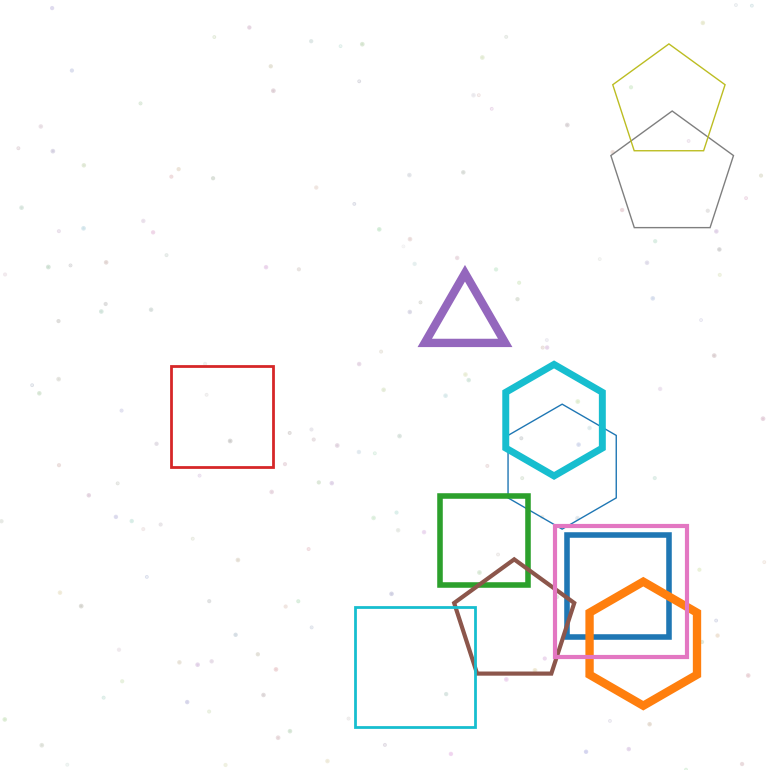[{"shape": "hexagon", "thickness": 0.5, "radius": 0.41, "center": [0.73, 0.394]}, {"shape": "square", "thickness": 2, "radius": 0.33, "center": [0.803, 0.239]}, {"shape": "hexagon", "thickness": 3, "radius": 0.4, "center": [0.835, 0.164]}, {"shape": "square", "thickness": 2, "radius": 0.29, "center": [0.629, 0.298]}, {"shape": "square", "thickness": 1, "radius": 0.33, "center": [0.288, 0.459]}, {"shape": "triangle", "thickness": 3, "radius": 0.3, "center": [0.604, 0.585]}, {"shape": "pentagon", "thickness": 1.5, "radius": 0.41, "center": [0.668, 0.192]}, {"shape": "square", "thickness": 1.5, "radius": 0.43, "center": [0.806, 0.232]}, {"shape": "pentagon", "thickness": 0.5, "radius": 0.42, "center": [0.873, 0.772]}, {"shape": "pentagon", "thickness": 0.5, "radius": 0.38, "center": [0.869, 0.866]}, {"shape": "hexagon", "thickness": 2.5, "radius": 0.36, "center": [0.72, 0.454]}, {"shape": "square", "thickness": 1, "radius": 0.39, "center": [0.539, 0.134]}]